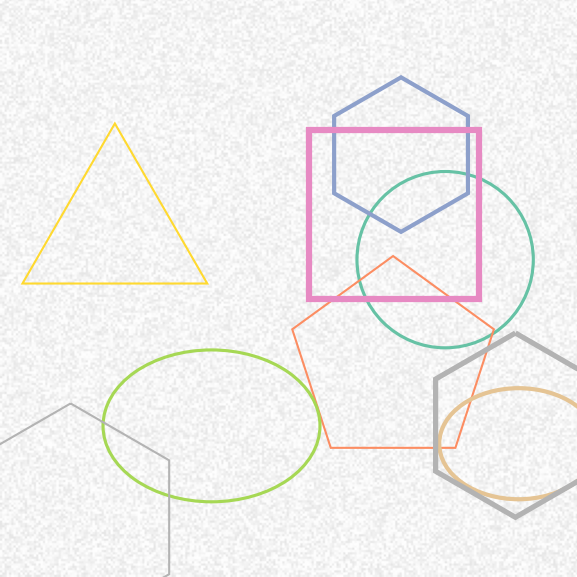[{"shape": "circle", "thickness": 1.5, "radius": 0.76, "center": [0.771, 0.55]}, {"shape": "pentagon", "thickness": 1, "radius": 0.92, "center": [0.681, 0.372]}, {"shape": "hexagon", "thickness": 2, "radius": 0.67, "center": [0.694, 0.731]}, {"shape": "square", "thickness": 3, "radius": 0.73, "center": [0.682, 0.627]}, {"shape": "oval", "thickness": 1.5, "radius": 0.94, "center": [0.366, 0.262]}, {"shape": "triangle", "thickness": 1, "radius": 0.92, "center": [0.199, 0.601]}, {"shape": "oval", "thickness": 2, "radius": 0.69, "center": [0.898, 0.231]}, {"shape": "hexagon", "thickness": 2.5, "radius": 0.8, "center": [0.893, 0.263]}, {"shape": "hexagon", "thickness": 1, "radius": 0.99, "center": [0.122, 0.103]}]